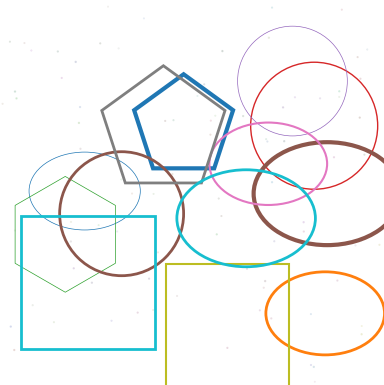[{"shape": "pentagon", "thickness": 3, "radius": 0.68, "center": [0.477, 0.672]}, {"shape": "oval", "thickness": 0.5, "radius": 0.72, "center": [0.22, 0.504]}, {"shape": "oval", "thickness": 2, "radius": 0.77, "center": [0.845, 0.186]}, {"shape": "hexagon", "thickness": 0.5, "radius": 0.75, "center": [0.169, 0.391]}, {"shape": "circle", "thickness": 1, "radius": 0.82, "center": [0.816, 0.673]}, {"shape": "circle", "thickness": 0.5, "radius": 0.71, "center": [0.76, 0.789]}, {"shape": "oval", "thickness": 3, "radius": 0.95, "center": [0.85, 0.497]}, {"shape": "circle", "thickness": 2, "radius": 0.81, "center": [0.316, 0.445]}, {"shape": "oval", "thickness": 1.5, "radius": 0.76, "center": [0.697, 0.575]}, {"shape": "pentagon", "thickness": 2, "radius": 0.84, "center": [0.424, 0.661]}, {"shape": "square", "thickness": 1.5, "radius": 0.8, "center": [0.59, 0.154]}, {"shape": "square", "thickness": 2, "radius": 0.87, "center": [0.229, 0.266]}, {"shape": "oval", "thickness": 2, "radius": 0.9, "center": [0.639, 0.433]}]